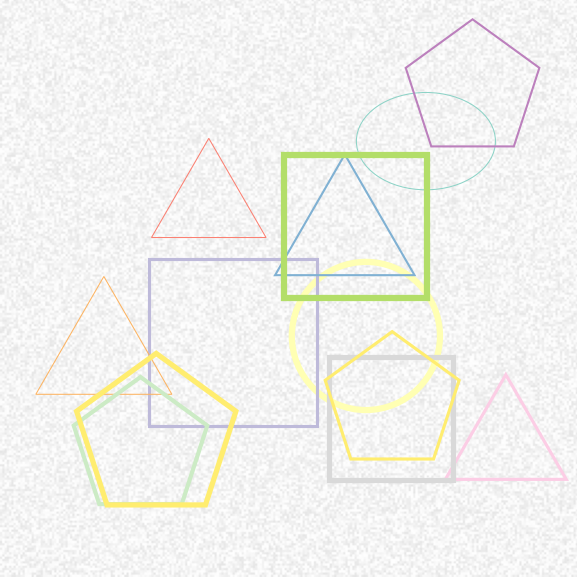[{"shape": "oval", "thickness": 0.5, "radius": 0.6, "center": [0.738, 0.755]}, {"shape": "circle", "thickness": 3, "radius": 0.64, "center": [0.634, 0.417]}, {"shape": "square", "thickness": 1.5, "radius": 0.73, "center": [0.404, 0.406]}, {"shape": "triangle", "thickness": 0.5, "radius": 0.57, "center": [0.362, 0.645]}, {"shape": "triangle", "thickness": 1, "radius": 0.7, "center": [0.597, 0.592]}, {"shape": "triangle", "thickness": 0.5, "radius": 0.68, "center": [0.18, 0.384]}, {"shape": "square", "thickness": 3, "radius": 0.62, "center": [0.616, 0.607]}, {"shape": "triangle", "thickness": 1.5, "radius": 0.6, "center": [0.876, 0.229]}, {"shape": "square", "thickness": 2.5, "radius": 0.53, "center": [0.677, 0.274]}, {"shape": "pentagon", "thickness": 1, "radius": 0.61, "center": [0.818, 0.844]}, {"shape": "pentagon", "thickness": 2, "radius": 0.61, "center": [0.243, 0.225]}, {"shape": "pentagon", "thickness": 2.5, "radius": 0.73, "center": [0.271, 0.242]}, {"shape": "pentagon", "thickness": 1.5, "radius": 0.61, "center": [0.679, 0.303]}]